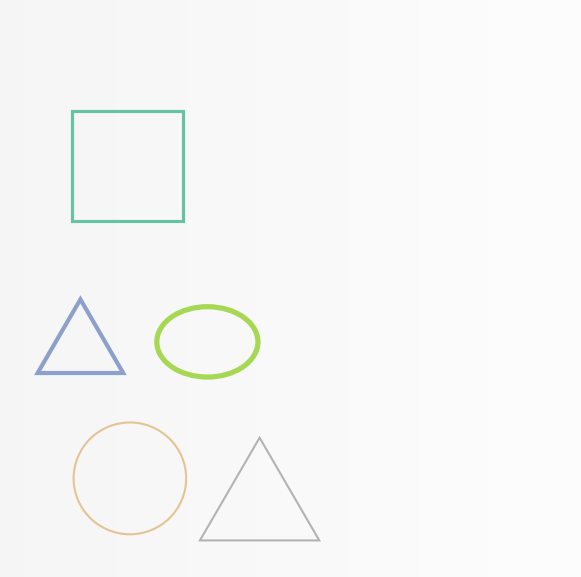[{"shape": "square", "thickness": 1.5, "radius": 0.48, "center": [0.22, 0.712]}, {"shape": "triangle", "thickness": 2, "radius": 0.42, "center": [0.138, 0.396]}, {"shape": "oval", "thickness": 2.5, "radius": 0.43, "center": [0.357, 0.407]}, {"shape": "circle", "thickness": 1, "radius": 0.48, "center": [0.223, 0.171]}, {"shape": "triangle", "thickness": 1, "radius": 0.59, "center": [0.447, 0.123]}]